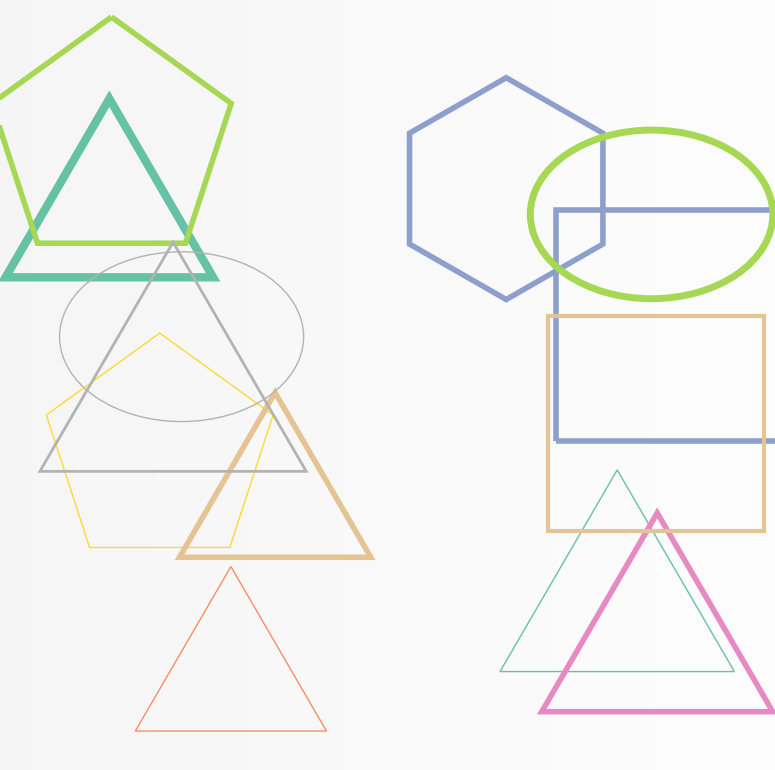[{"shape": "triangle", "thickness": 0.5, "radius": 0.87, "center": [0.796, 0.215]}, {"shape": "triangle", "thickness": 3, "radius": 0.77, "center": [0.141, 0.717]}, {"shape": "triangle", "thickness": 0.5, "radius": 0.71, "center": [0.298, 0.122]}, {"shape": "square", "thickness": 2, "radius": 0.75, "center": [0.868, 0.577]}, {"shape": "hexagon", "thickness": 2, "radius": 0.72, "center": [0.653, 0.755]}, {"shape": "triangle", "thickness": 2, "radius": 0.86, "center": [0.848, 0.162]}, {"shape": "oval", "thickness": 2.5, "radius": 0.78, "center": [0.841, 0.722]}, {"shape": "pentagon", "thickness": 2, "radius": 0.81, "center": [0.144, 0.816]}, {"shape": "pentagon", "thickness": 0.5, "radius": 0.77, "center": [0.206, 0.414]}, {"shape": "square", "thickness": 1.5, "radius": 0.7, "center": [0.847, 0.45]}, {"shape": "triangle", "thickness": 2, "radius": 0.71, "center": [0.355, 0.348]}, {"shape": "triangle", "thickness": 1, "radius": 0.99, "center": [0.223, 0.487]}, {"shape": "oval", "thickness": 0.5, "radius": 0.79, "center": [0.234, 0.563]}]